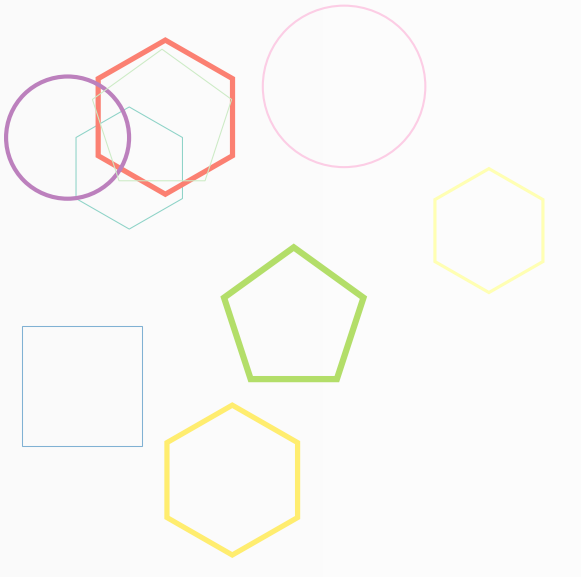[{"shape": "hexagon", "thickness": 0.5, "radius": 0.53, "center": [0.222, 0.708]}, {"shape": "hexagon", "thickness": 1.5, "radius": 0.54, "center": [0.841, 0.6]}, {"shape": "hexagon", "thickness": 2.5, "radius": 0.67, "center": [0.284, 0.796]}, {"shape": "square", "thickness": 0.5, "radius": 0.52, "center": [0.141, 0.33]}, {"shape": "pentagon", "thickness": 3, "radius": 0.63, "center": [0.505, 0.445]}, {"shape": "circle", "thickness": 1, "radius": 0.7, "center": [0.592, 0.85]}, {"shape": "circle", "thickness": 2, "radius": 0.53, "center": [0.116, 0.761]}, {"shape": "pentagon", "thickness": 0.5, "radius": 0.63, "center": [0.279, 0.788]}, {"shape": "hexagon", "thickness": 2.5, "radius": 0.65, "center": [0.4, 0.168]}]